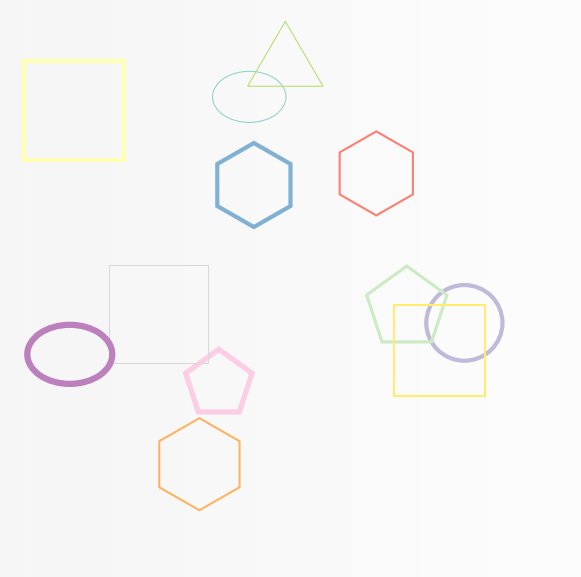[{"shape": "oval", "thickness": 0.5, "radius": 0.32, "center": [0.429, 0.831]}, {"shape": "square", "thickness": 2, "radius": 0.43, "center": [0.127, 0.808]}, {"shape": "circle", "thickness": 2, "radius": 0.33, "center": [0.799, 0.44]}, {"shape": "hexagon", "thickness": 1, "radius": 0.36, "center": [0.647, 0.699]}, {"shape": "hexagon", "thickness": 2, "radius": 0.36, "center": [0.437, 0.679]}, {"shape": "hexagon", "thickness": 1, "radius": 0.4, "center": [0.343, 0.195]}, {"shape": "triangle", "thickness": 0.5, "radius": 0.37, "center": [0.491, 0.887]}, {"shape": "pentagon", "thickness": 2.5, "radius": 0.3, "center": [0.376, 0.334]}, {"shape": "square", "thickness": 0.5, "radius": 0.42, "center": [0.273, 0.455]}, {"shape": "oval", "thickness": 3, "radius": 0.37, "center": [0.12, 0.386]}, {"shape": "pentagon", "thickness": 1.5, "radius": 0.36, "center": [0.7, 0.466]}, {"shape": "square", "thickness": 1, "radius": 0.39, "center": [0.756, 0.392]}]